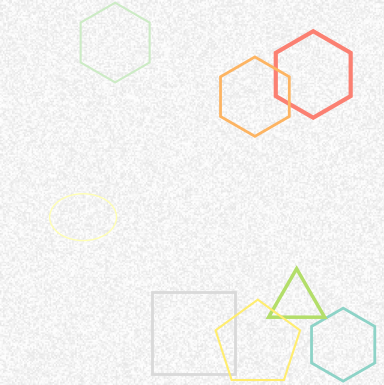[{"shape": "hexagon", "thickness": 2, "radius": 0.47, "center": [0.891, 0.105]}, {"shape": "oval", "thickness": 1, "radius": 0.43, "center": [0.216, 0.436]}, {"shape": "hexagon", "thickness": 3, "radius": 0.56, "center": [0.814, 0.807]}, {"shape": "hexagon", "thickness": 2, "radius": 0.52, "center": [0.662, 0.749]}, {"shape": "triangle", "thickness": 2.5, "radius": 0.42, "center": [0.77, 0.218]}, {"shape": "square", "thickness": 2, "radius": 0.54, "center": [0.502, 0.135]}, {"shape": "hexagon", "thickness": 1.5, "radius": 0.52, "center": [0.299, 0.89]}, {"shape": "pentagon", "thickness": 1.5, "radius": 0.58, "center": [0.67, 0.106]}]